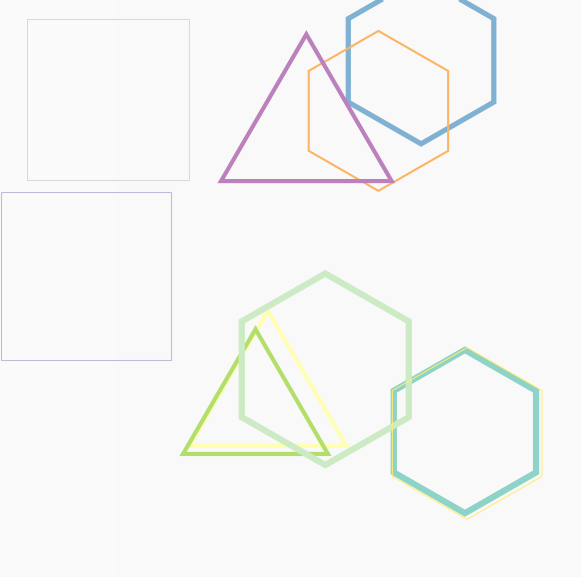[{"shape": "hexagon", "thickness": 3, "radius": 0.71, "center": [0.8, 0.252]}, {"shape": "triangle", "thickness": 2, "radius": 0.78, "center": [0.461, 0.306]}, {"shape": "square", "thickness": 0.5, "radius": 0.73, "center": [0.148, 0.521]}, {"shape": "hexagon", "thickness": 2.5, "radius": 0.72, "center": [0.724, 0.895]}, {"shape": "hexagon", "thickness": 1, "radius": 0.69, "center": [0.651, 0.807]}, {"shape": "triangle", "thickness": 2, "radius": 0.72, "center": [0.44, 0.285]}, {"shape": "square", "thickness": 0.5, "radius": 0.7, "center": [0.186, 0.827]}, {"shape": "triangle", "thickness": 2, "radius": 0.85, "center": [0.527, 0.77]}, {"shape": "hexagon", "thickness": 3, "radius": 0.83, "center": [0.56, 0.36]}, {"shape": "hexagon", "thickness": 0.5, "radius": 0.74, "center": [0.804, 0.249]}]